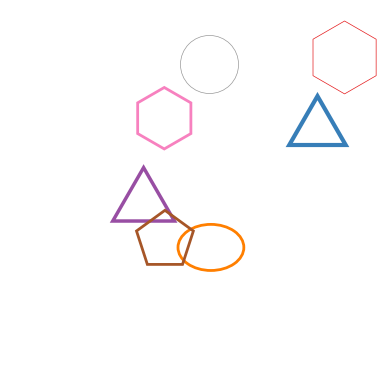[{"shape": "hexagon", "thickness": 0.5, "radius": 0.47, "center": [0.895, 0.851]}, {"shape": "triangle", "thickness": 3, "radius": 0.42, "center": [0.825, 0.666]}, {"shape": "triangle", "thickness": 2.5, "radius": 0.46, "center": [0.373, 0.472]}, {"shape": "oval", "thickness": 2, "radius": 0.43, "center": [0.548, 0.357]}, {"shape": "pentagon", "thickness": 2, "radius": 0.39, "center": [0.428, 0.376]}, {"shape": "hexagon", "thickness": 2, "radius": 0.4, "center": [0.427, 0.693]}, {"shape": "circle", "thickness": 0.5, "radius": 0.38, "center": [0.544, 0.833]}]